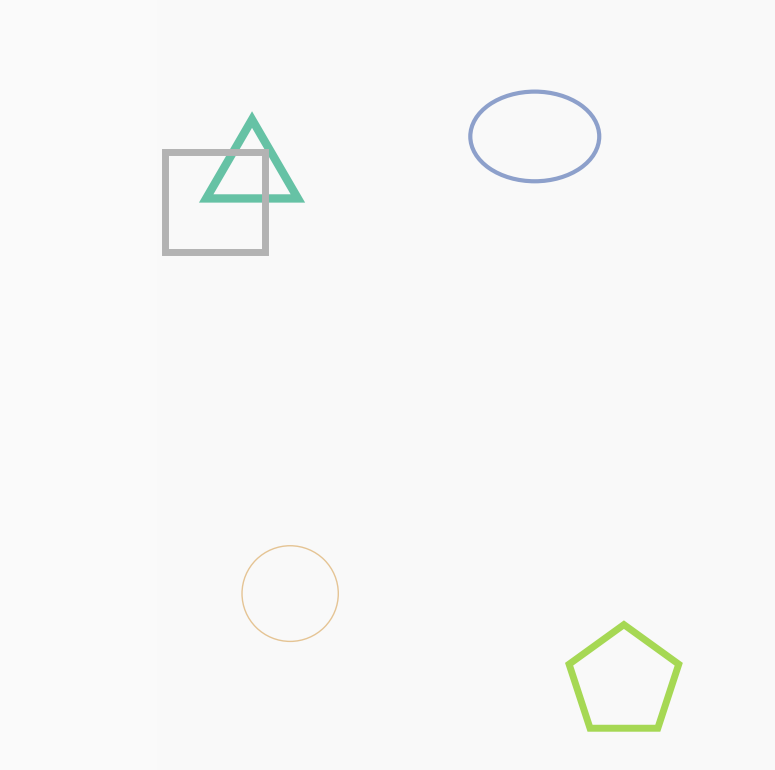[{"shape": "triangle", "thickness": 3, "radius": 0.34, "center": [0.325, 0.776]}, {"shape": "oval", "thickness": 1.5, "radius": 0.42, "center": [0.69, 0.823]}, {"shape": "pentagon", "thickness": 2.5, "radius": 0.37, "center": [0.805, 0.114]}, {"shape": "circle", "thickness": 0.5, "radius": 0.31, "center": [0.374, 0.229]}, {"shape": "square", "thickness": 2.5, "radius": 0.33, "center": [0.277, 0.737]}]